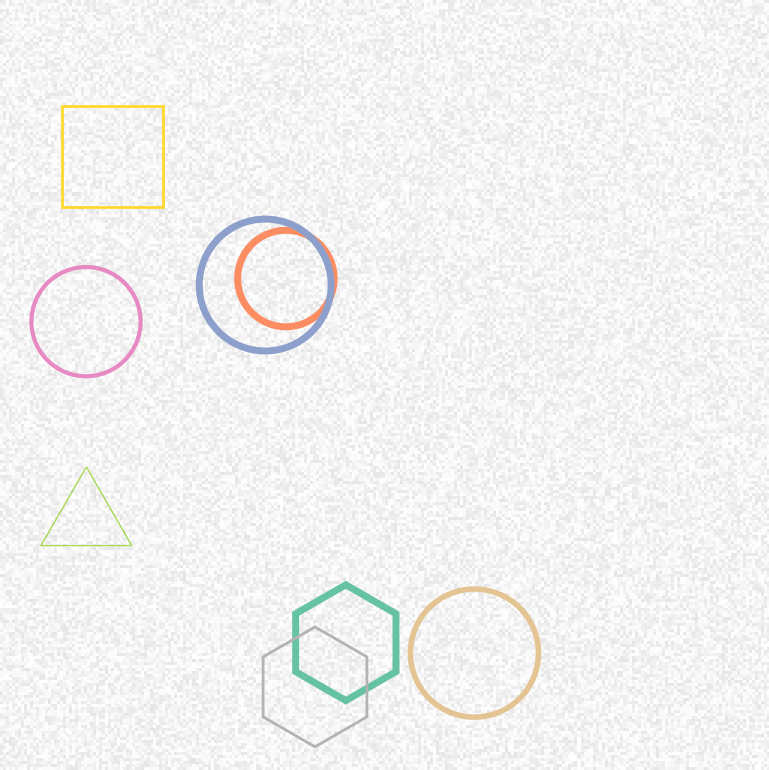[{"shape": "hexagon", "thickness": 2.5, "radius": 0.38, "center": [0.449, 0.165]}, {"shape": "circle", "thickness": 2.5, "radius": 0.31, "center": [0.371, 0.638]}, {"shape": "circle", "thickness": 2.5, "radius": 0.43, "center": [0.344, 0.63]}, {"shape": "circle", "thickness": 1.5, "radius": 0.35, "center": [0.112, 0.582]}, {"shape": "triangle", "thickness": 0.5, "radius": 0.34, "center": [0.112, 0.326]}, {"shape": "square", "thickness": 1, "radius": 0.33, "center": [0.146, 0.797]}, {"shape": "circle", "thickness": 2, "radius": 0.42, "center": [0.616, 0.152]}, {"shape": "hexagon", "thickness": 1, "radius": 0.39, "center": [0.409, 0.108]}]